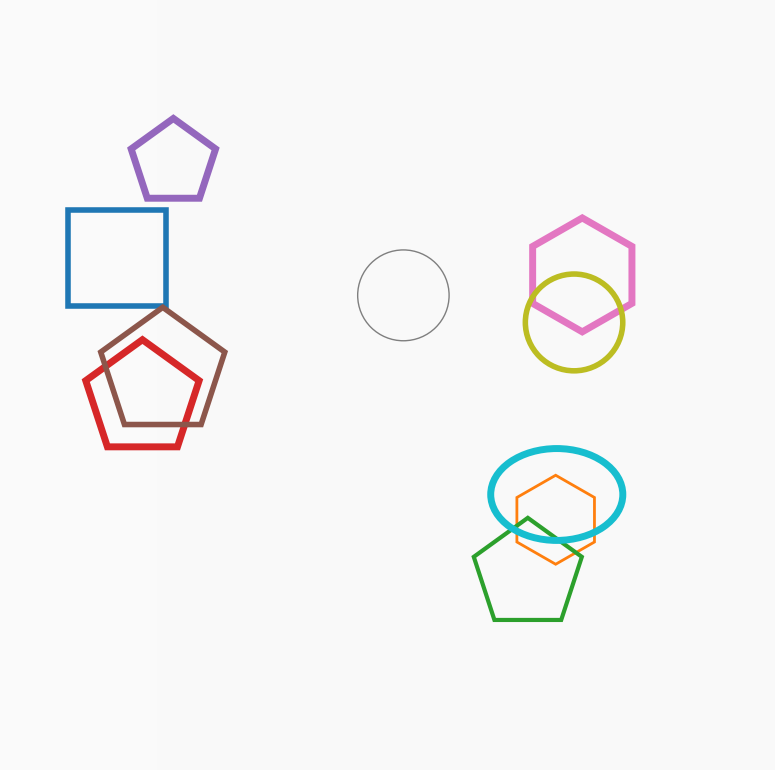[{"shape": "square", "thickness": 2, "radius": 0.31, "center": [0.151, 0.665]}, {"shape": "hexagon", "thickness": 1, "radius": 0.29, "center": [0.717, 0.325]}, {"shape": "pentagon", "thickness": 1.5, "radius": 0.37, "center": [0.681, 0.254]}, {"shape": "pentagon", "thickness": 2.5, "radius": 0.38, "center": [0.184, 0.482]}, {"shape": "pentagon", "thickness": 2.5, "radius": 0.29, "center": [0.224, 0.789]}, {"shape": "pentagon", "thickness": 2, "radius": 0.42, "center": [0.21, 0.517]}, {"shape": "hexagon", "thickness": 2.5, "radius": 0.37, "center": [0.751, 0.643]}, {"shape": "circle", "thickness": 0.5, "radius": 0.29, "center": [0.52, 0.616]}, {"shape": "circle", "thickness": 2, "radius": 0.31, "center": [0.741, 0.581]}, {"shape": "oval", "thickness": 2.5, "radius": 0.43, "center": [0.718, 0.358]}]